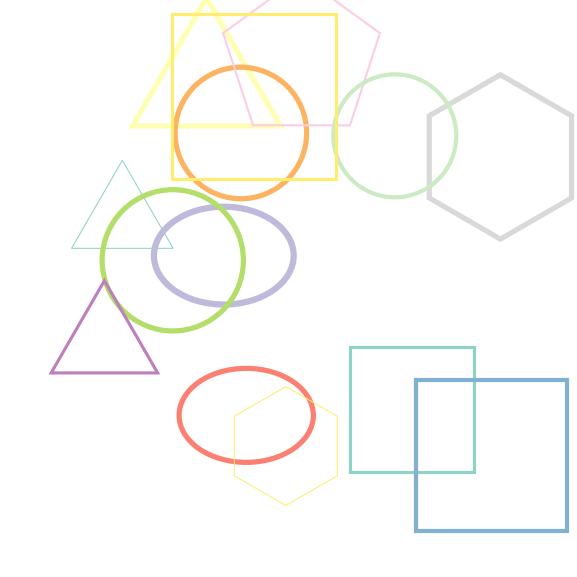[{"shape": "square", "thickness": 1.5, "radius": 0.54, "center": [0.714, 0.29]}, {"shape": "triangle", "thickness": 0.5, "radius": 0.51, "center": [0.212, 0.62]}, {"shape": "triangle", "thickness": 2.5, "radius": 0.74, "center": [0.358, 0.855]}, {"shape": "oval", "thickness": 3, "radius": 0.61, "center": [0.388, 0.557]}, {"shape": "oval", "thickness": 2.5, "radius": 0.58, "center": [0.426, 0.28]}, {"shape": "square", "thickness": 2, "radius": 0.65, "center": [0.85, 0.21]}, {"shape": "circle", "thickness": 2.5, "radius": 0.57, "center": [0.417, 0.769]}, {"shape": "circle", "thickness": 2.5, "radius": 0.61, "center": [0.299, 0.548]}, {"shape": "pentagon", "thickness": 1, "radius": 0.71, "center": [0.522, 0.898]}, {"shape": "hexagon", "thickness": 2.5, "radius": 0.71, "center": [0.867, 0.727]}, {"shape": "triangle", "thickness": 1.5, "radius": 0.53, "center": [0.181, 0.407]}, {"shape": "circle", "thickness": 2, "radius": 0.53, "center": [0.684, 0.764]}, {"shape": "hexagon", "thickness": 0.5, "radius": 0.51, "center": [0.495, 0.227]}, {"shape": "square", "thickness": 1.5, "radius": 0.71, "center": [0.44, 0.832]}]